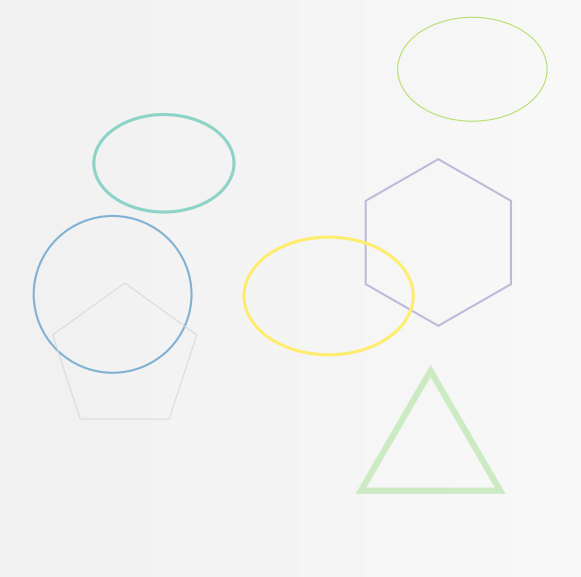[{"shape": "oval", "thickness": 1.5, "radius": 0.6, "center": [0.282, 0.716]}, {"shape": "hexagon", "thickness": 1, "radius": 0.72, "center": [0.754, 0.579]}, {"shape": "circle", "thickness": 1, "radius": 0.68, "center": [0.194, 0.489]}, {"shape": "oval", "thickness": 0.5, "radius": 0.64, "center": [0.813, 0.879]}, {"shape": "pentagon", "thickness": 0.5, "radius": 0.65, "center": [0.215, 0.379]}, {"shape": "triangle", "thickness": 3, "radius": 0.69, "center": [0.741, 0.219]}, {"shape": "oval", "thickness": 1.5, "radius": 0.73, "center": [0.565, 0.487]}]